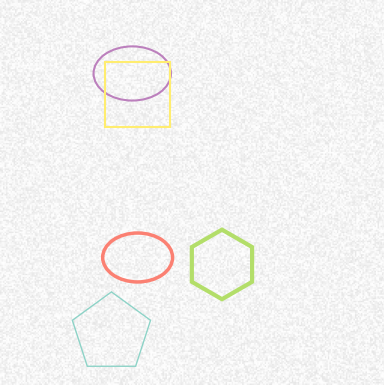[{"shape": "pentagon", "thickness": 1, "radius": 0.53, "center": [0.289, 0.135]}, {"shape": "oval", "thickness": 2.5, "radius": 0.45, "center": [0.357, 0.331]}, {"shape": "hexagon", "thickness": 3, "radius": 0.45, "center": [0.577, 0.313]}, {"shape": "oval", "thickness": 1.5, "radius": 0.5, "center": [0.344, 0.809]}, {"shape": "square", "thickness": 1.5, "radius": 0.42, "center": [0.358, 0.755]}]